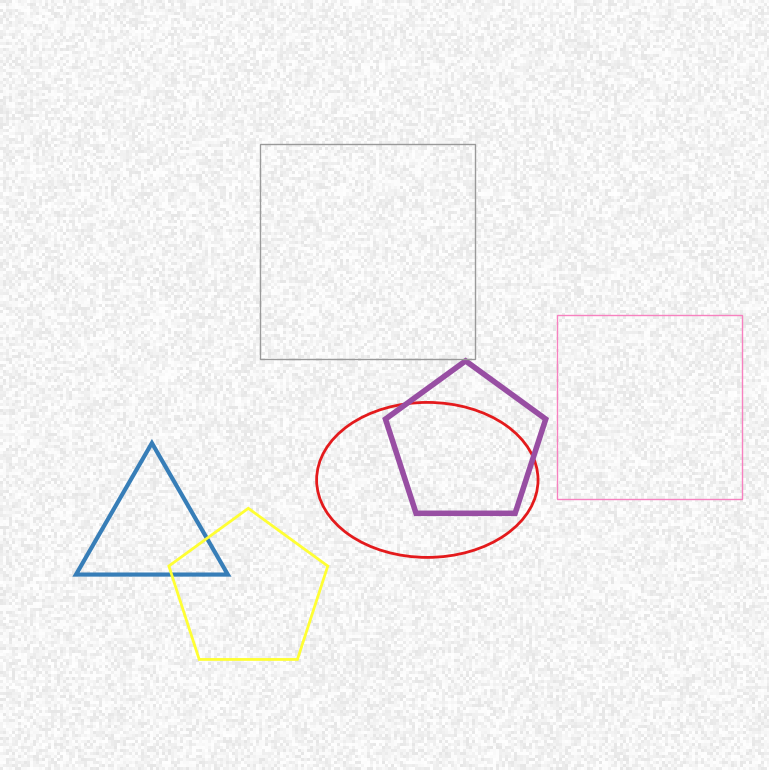[{"shape": "oval", "thickness": 1, "radius": 0.72, "center": [0.555, 0.377]}, {"shape": "triangle", "thickness": 1.5, "radius": 0.57, "center": [0.197, 0.311]}, {"shape": "pentagon", "thickness": 2, "radius": 0.55, "center": [0.605, 0.422]}, {"shape": "pentagon", "thickness": 1, "radius": 0.54, "center": [0.322, 0.231]}, {"shape": "square", "thickness": 0.5, "radius": 0.6, "center": [0.843, 0.471]}, {"shape": "square", "thickness": 0.5, "radius": 0.7, "center": [0.477, 0.673]}]